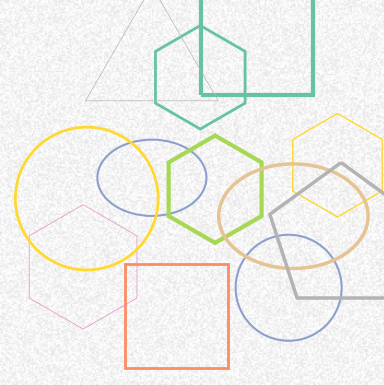[{"shape": "square", "thickness": 3, "radius": 0.73, "center": [0.668, 0.899]}, {"shape": "hexagon", "thickness": 2, "radius": 0.67, "center": [0.52, 0.799]}, {"shape": "square", "thickness": 2, "radius": 0.67, "center": [0.458, 0.179]}, {"shape": "oval", "thickness": 1.5, "radius": 0.71, "center": [0.395, 0.538]}, {"shape": "circle", "thickness": 1.5, "radius": 0.69, "center": [0.75, 0.253]}, {"shape": "hexagon", "thickness": 0.5, "radius": 0.81, "center": [0.216, 0.307]}, {"shape": "hexagon", "thickness": 3, "radius": 0.7, "center": [0.559, 0.508]}, {"shape": "circle", "thickness": 2, "radius": 0.93, "center": [0.225, 0.484]}, {"shape": "hexagon", "thickness": 1, "radius": 0.67, "center": [0.877, 0.571]}, {"shape": "oval", "thickness": 2.5, "radius": 0.97, "center": [0.762, 0.438]}, {"shape": "pentagon", "thickness": 2.5, "radius": 0.97, "center": [0.886, 0.383]}, {"shape": "triangle", "thickness": 0.5, "radius": 0.99, "center": [0.394, 0.838]}]